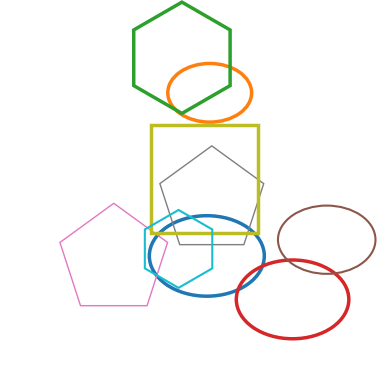[{"shape": "oval", "thickness": 2.5, "radius": 0.75, "center": [0.537, 0.335]}, {"shape": "oval", "thickness": 2.5, "radius": 0.54, "center": [0.545, 0.759]}, {"shape": "hexagon", "thickness": 2.5, "radius": 0.72, "center": [0.473, 0.85]}, {"shape": "oval", "thickness": 2.5, "radius": 0.73, "center": [0.76, 0.222]}, {"shape": "oval", "thickness": 1.5, "radius": 0.63, "center": [0.849, 0.377]}, {"shape": "pentagon", "thickness": 1, "radius": 0.73, "center": [0.296, 0.325]}, {"shape": "pentagon", "thickness": 1, "radius": 0.71, "center": [0.55, 0.479]}, {"shape": "square", "thickness": 2.5, "radius": 0.7, "center": [0.531, 0.535]}, {"shape": "hexagon", "thickness": 1.5, "radius": 0.51, "center": [0.464, 0.353]}]